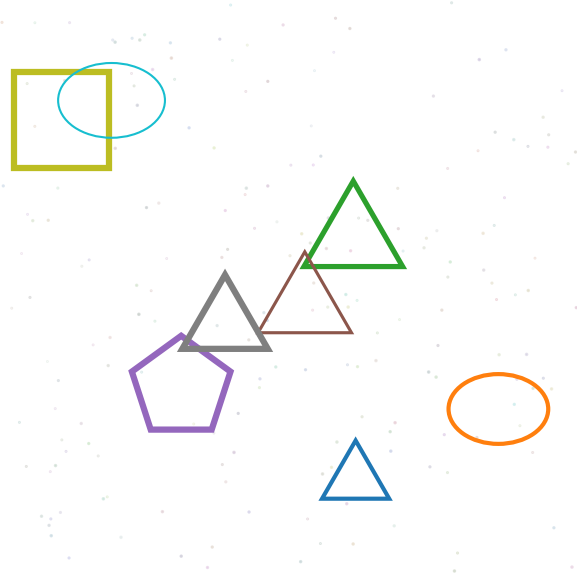[{"shape": "triangle", "thickness": 2, "radius": 0.34, "center": [0.616, 0.169]}, {"shape": "oval", "thickness": 2, "radius": 0.43, "center": [0.863, 0.291]}, {"shape": "triangle", "thickness": 2.5, "radius": 0.49, "center": [0.612, 0.587]}, {"shape": "pentagon", "thickness": 3, "radius": 0.45, "center": [0.314, 0.328]}, {"shape": "triangle", "thickness": 1.5, "radius": 0.47, "center": [0.528, 0.47]}, {"shape": "triangle", "thickness": 3, "radius": 0.43, "center": [0.39, 0.438]}, {"shape": "square", "thickness": 3, "radius": 0.41, "center": [0.107, 0.791]}, {"shape": "oval", "thickness": 1, "radius": 0.46, "center": [0.193, 0.825]}]